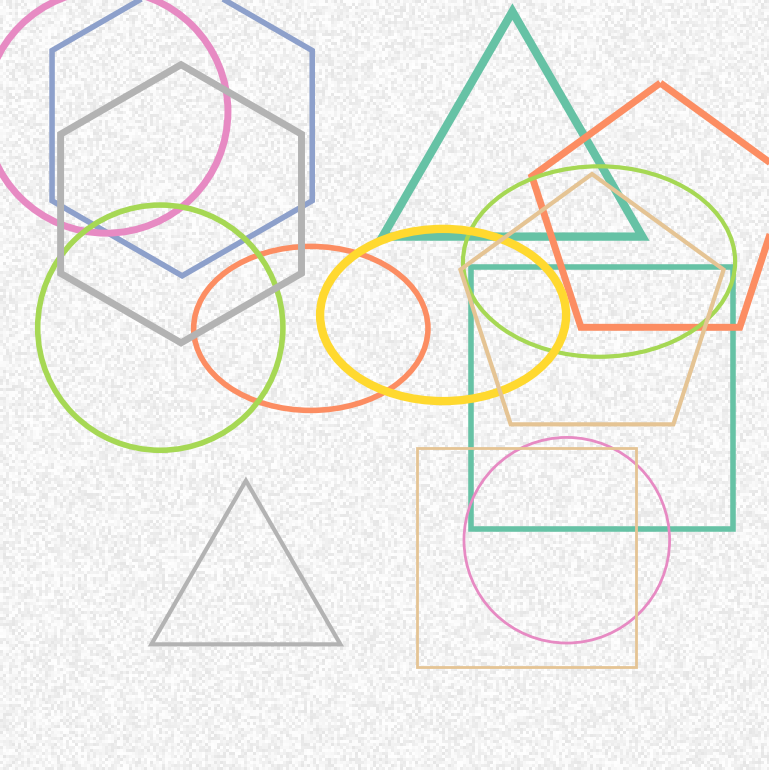[{"shape": "square", "thickness": 2, "radius": 0.85, "center": [0.781, 0.483]}, {"shape": "triangle", "thickness": 3, "radius": 0.97, "center": [0.665, 0.79]}, {"shape": "oval", "thickness": 2, "radius": 0.76, "center": [0.404, 0.573]}, {"shape": "pentagon", "thickness": 2.5, "radius": 0.88, "center": [0.858, 0.717]}, {"shape": "hexagon", "thickness": 2, "radius": 0.98, "center": [0.237, 0.837]}, {"shape": "circle", "thickness": 2.5, "radius": 0.79, "center": [0.138, 0.855]}, {"shape": "circle", "thickness": 1, "radius": 0.67, "center": [0.736, 0.298]}, {"shape": "circle", "thickness": 2, "radius": 0.8, "center": [0.208, 0.574]}, {"shape": "oval", "thickness": 1.5, "radius": 0.88, "center": [0.778, 0.66]}, {"shape": "oval", "thickness": 3, "radius": 0.8, "center": [0.575, 0.591]}, {"shape": "pentagon", "thickness": 1.5, "radius": 0.9, "center": [0.769, 0.594]}, {"shape": "square", "thickness": 1, "radius": 0.71, "center": [0.683, 0.276]}, {"shape": "triangle", "thickness": 1.5, "radius": 0.71, "center": [0.319, 0.234]}, {"shape": "hexagon", "thickness": 2.5, "radius": 0.9, "center": [0.235, 0.735]}]